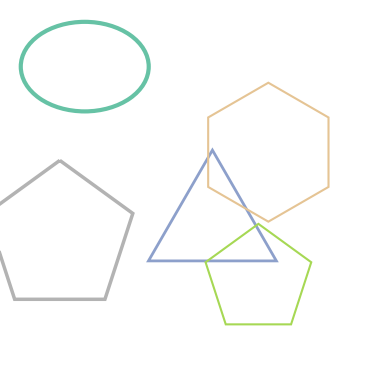[{"shape": "oval", "thickness": 3, "radius": 0.83, "center": [0.22, 0.827]}, {"shape": "triangle", "thickness": 2, "radius": 0.96, "center": [0.552, 0.418]}, {"shape": "pentagon", "thickness": 1.5, "radius": 0.72, "center": [0.671, 0.274]}, {"shape": "hexagon", "thickness": 1.5, "radius": 0.9, "center": [0.697, 0.605]}, {"shape": "pentagon", "thickness": 2.5, "radius": 1.0, "center": [0.155, 0.384]}]